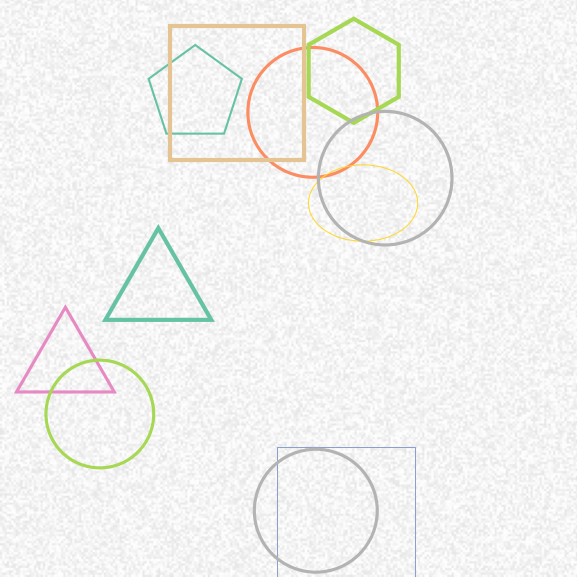[{"shape": "pentagon", "thickness": 1, "radius": 0.42, "center": [0.338, 0.836]}, {"shape": "triangle", "thickness": 2, "radius": 0.53, "center": [0.274, 0.498]}, {"shape": "circle", "thickness": 1.5, "radius": 0.56, "center": [0.542, 0.805]}, {"shape": "square", "thickness": 0.5, "radius": 0.6, "center": [0.599, 0.106]}, {"shape": "triangle", "thickness": 1.5, "radius": 0.49, "center": [0.113, 0.369]}, {"shape": "hexagon", "thickness": 2, "radius": 0.45, "center": [0.613, 0.877]}, {"shape": "circle", "thickness": 1.5, "radius": 0.47, "center": [0.173, 0.282]}, {"shape": "oval", "thickness": 0.5, "radius": 0.47, "center": [0.629, 0.648]}, {"shape": "square", "thickness": 2, "radius": 0.58, "center": [0.41, 0.839]}, {"shape": "circle", "thickness": 1.5, "radius": 0.58, "center": [0.667, 0.691]}, {"shape": "circle", "thickness": 1.5, "radius": 0.53, "center": [0.547, 0.115]}]